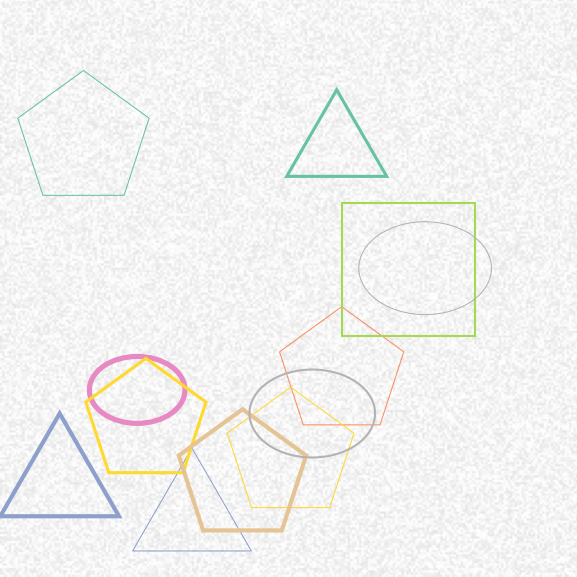[{"shape": "triangle", "thickness": 1.5, "radius": 0.5, "center": [0.583, 0.744]}, {"shape": "pentagon", "thickness": 0.5, "radius": 0.6, "center": [0.145, 0.758]}, {"shape": "pentagon", "thickness": 0.5, "radius": 0.57, "center": [0.592, 0.355]}, {"shape": "triangle", "thickness": 2, "radius": 0.59, "center": [0.103, 0.165]}, {"shape": "triangle", "thickness": 0.5, "radius": 0.59, "center": [0.332, 0.104]}, {"shape": "oval", "thickness": 2.5, "radius": 0.41, "center": [0.238, 0.324]}, {"shape": "square", "thickness": 1, "radius": 0.58, "center": [0.707, 0.532]}, {"shape": "pentagon", "thickness": 1.5, "radius": 0.55, "center": [0.253, 0.269]}, {"shape": "pentagon", "thickness": 0.5, "radius": 0.58, "center": [0.503, 0.213]}, {"shape": "pentagon", "thickness": 2, "radius": 0.58, "center": [0.42, 0.174]}, {"shape": "oval", "thickness": 0.5, "radius": 0.57, "center": [0.736, 0.535]}, {"shape": "oval", "thickness": 1, "radius": 0.54, "center": [0.541, 0.283]}]